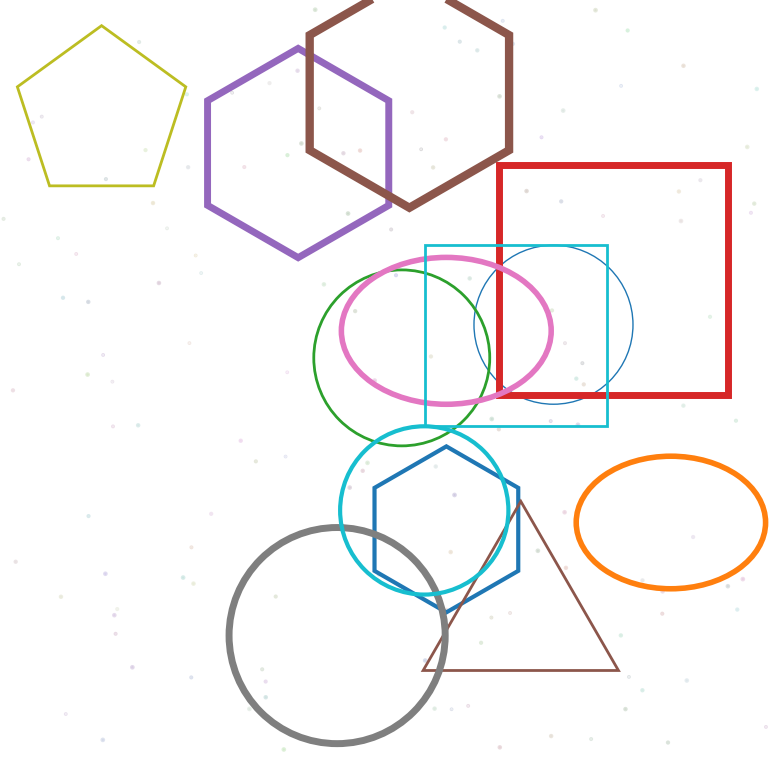[{"shape": "circle", "thickness": 0.5, "radius": 0.52, "center": [0.719, 0.578]}, {"shape": "hexagon", "thickness": 1.5, "radius": 0.54, "center": [0.58, 0.313]}, {"shape": "oval", "thickness": 2, "radius": 0.61, "center": [0.871, 0.321]}, {"shape": "circle", "thickness": 1, "radius": 0.57, "center": [0.522, 0.535]}, {"shape": "square", "thickness": 2.5, "radius": 0.75, "center": [0.797, 0.637]}, {"shape": "hexagon", "thickness": 2.5, "radius": 0.68, "center": [0.387, 0.801]}, {"shape": "hexagon", "thickness": 3, "radius": 0.75, "center": [0.532, 0.88]}, {"shape": "triangle", "thickness": 1, "radius": 0.73, "center": [0.676, 0.202]}, {"shape": "oval", "thickness": 2, "radius": 0.68, "center": [0.58, 0.57]}, {"shape": "circle", "thickness": 2.5, "radius": 0.7, "center": [0.438, 0.175]}, {"shape": "pentagon", "thickness": 1, "radius": 0.57, "center": [0.132, 0.852]}, {"shape": "square", "thickness": 1, "radius": 0.59, "center": [0.67, 0.564]}, {"shape": "circle", "thickness": 1.5, "radius": 0.55, "center": [0.551, 0.337]}]